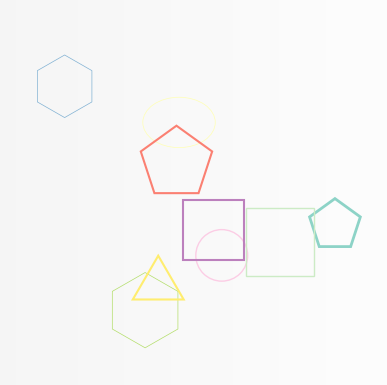[{"shape": "pentagon", "thickness": 2, "radius": 0.34, "center": [0.864, 0.415]}, {"shape": "oval", "thickness": 0.5, "radius": 0.47, "center": [0.462, 0.682]}, {"shape": "pentagon", "thickness": 1.5, "radius": 0.48, "center": [0.455, 0.577]}, {"shape": "hexagon", "thickness": 0.5, "radius": 0.41, "center": [0.167, 0.776]}, {"shape": "hexagon", "thickness": 0.5, "radius": 0.49, "center": [0.374, 0.194]}, {"shape": "circle", "thickness": 1, "radius": 0.33, "center": [0.572, 0.337]}, {"shape": "square", "thickness": 1.5, "radius": 0.39, "center": [0.552, 0.403]}, {"shape": "square", "thickness": 1, "radius": 0.44, "center": [0.723, 0.37]}, {"shape": "triangle", "thickness": 1.5, "radius": 0.38, "center": [0.408, 0.26]}]